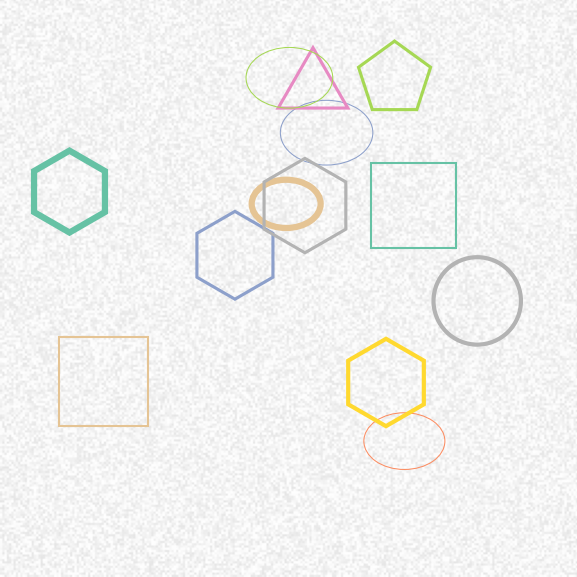[{"shape": "square", "thickness": 1, "radius": 0.37, "center": [0.716, 0.643]}, {"shape": "hexagon", "thickness": 3, "radius": 0.35, "center": [0.12, 0.667]}, {"shape": "oval", "thickness": 0.5, "radius": 0.35, "center": [0.7, 0.235]}, {"shape": "hexagon", "thickness": 1.5, "radius": 0.38, "center": [0.407, 0.557]}, {"shape": "oval", "thickness": 0.5, "radius": 0.4, "center": [0.566, 0.769]}, {"shape": "triangle", "thickness": 1.5, "radius": 0.35, "center": [0.542, 0.847]}, {"shape": "pentagon", "thickness": 1.5, "radius": 0.33, "center": [0.683, 0.862]}, {"shape": "oval", "thickness": 0.5, "radius": 0.38, "center": [0.501, 0.864]}, {"shape": "hexagon", "thickness": 2, "radius": 0.38, "center": [0.668, 0.337]}, {"shape": "oval", "thickness": 3, "radius": 0.3, "center": [0.496, 0.646]}, {"shape": "square", "thickness": 1, "radius": 0.39, "center": [0.18, 0.339]}, {"shape": "hexagon", "thickness": 1.5, "radius": 0.41, "center": [0.528, 0.643]}, {"shape": "circle", "thickness": 2, "radius": 0.38, "center": [0.826, 0.478]}]